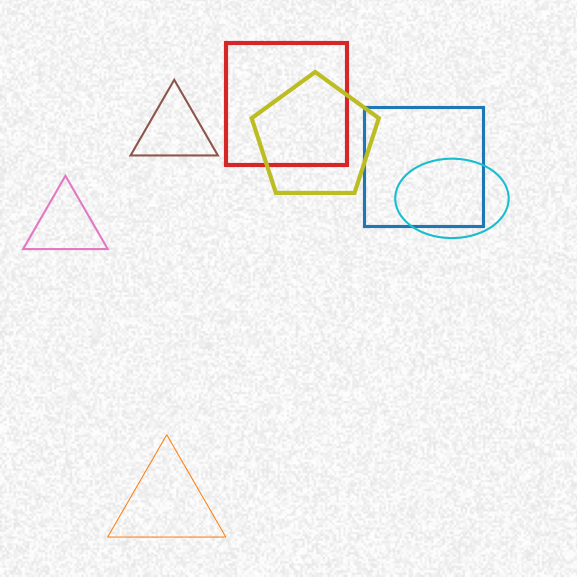[{"shape": "square", "thickness": 1.5, "radius": 0.52, "center": [0.733, 0.711]}, {"shape": "triangle", "thickness": 0.5, "radius": 0.59, "center": [0.289, 0.128]}, {"shape": "square", "thickness": 2, "radius": 0.53, "center": [0.496, 0.819]}, {"shape": "triangle", "thickness": 1, "radius": 0.44, "center": [0.302, 0.774]}, {"shape": "triangle", "thickness": 1, "radius": 0.42, "center": [0.113, 0.61]}, {"shape": "pentagon", "thickness": 2, "radius": 0.58, "center": [0.546, 0.759]}, {"shape": "oval", "thickness": 1, "radius": 0.49, "center": [0.783, 0.656]}]